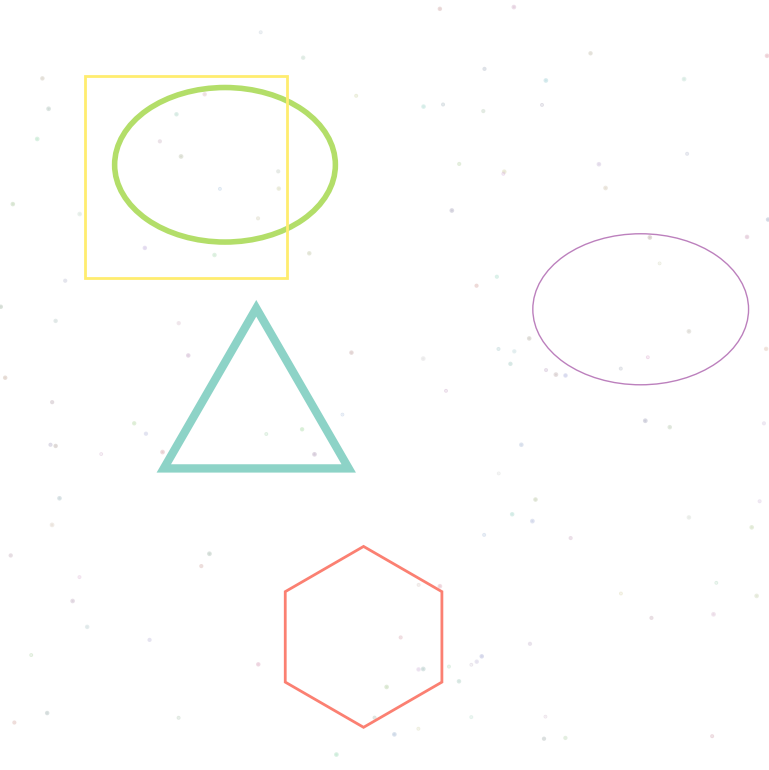[{"shape": "triangle", "thickness": 3, "radius": 0.69, "center": [0.333, 0.461]}, {"shape": "hexagon", "thickness": 1, "radius": 0.59, "center": [0.472, 0.173]}, {"shape": "oval", "thickness": 2, "radius": 0.72, "center": [0.292, 0.786]}, {"shape": "oval", "thickness": 0.5, "radius": 0.7, "center": [0.832, 0.598]}, {"shape": "square", "thickness": 1, "radius": 0.66, "center": [0.241, 0.77]}]